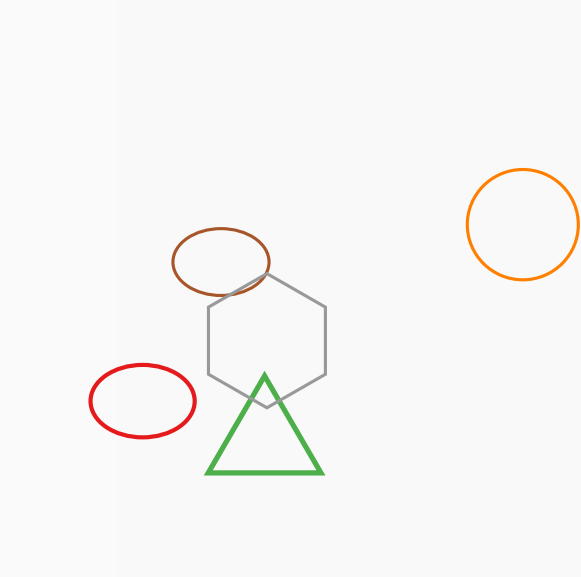[{"shape": "oval", "thickness": 2, "radius": 0.45, "center": [0.245, 0.305]}, {"shape": "triangle", "thickness": 2.5, "radius": 0.56, "center": [0.455, 0.236]}, {"shape": "circle", "thickness": 1.5, "radius": 0.48, "center": [0.899, 0.61]}, {"shape": "oval", "thickness": 1.5, "radius": 0.41, "center": [0.38, 0.545]}, {"shape": "hexagon", "thickness": 1.5, "radius": 0.58, "center": [0.459, 0.409]}]